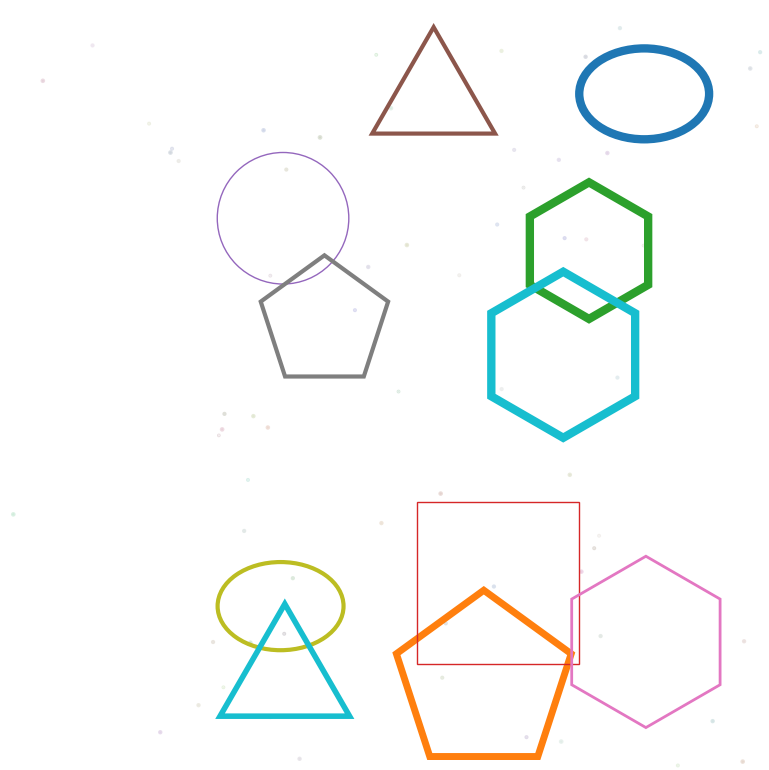[{"shape": "oval", "thickness": 3, "radius": 0.42, "center": [0.837, 0.878]}, {"shape": "pentagon", "thickness": 2.5, "radius": 0.6, "center": [0.628, 0.114]}, {"shape": "hexagon", "thickness": 3, "radius": 0.44, "center": [0.765, 0.674]}, {"shape": "square", "thickness": 0.5, "radius": 0.53, "center": [0.647, 0.243]}, {"shape": "circle", "thickness": 0.5, "radius": 0.43, "center": [0.368, 0.717]}, {"shape": "triangle", "thickness": 1.5, "radius": 0.46, "center": [0.563, 0.873]}, {"shape": "hexagon", "thickness": 1, "radius": 0.56, "center": [0.839, 0.166]}, {"shape": "pentagon", "thickness": 1.5, "radius": 0.43, "center": [0.421, 0.581]}, {"shape": "oval", "thickness": 1.5, "radius": 0.41, "center": [0.364, 0.213]}, {"shape": "triangle", "thickness": 2, "radius": 0.49, "center": [0.37, 0.118]}, {"shape": "hexagon", "thickness": 3, "radius": 0.54, "center": [0.731, 0.539]}]